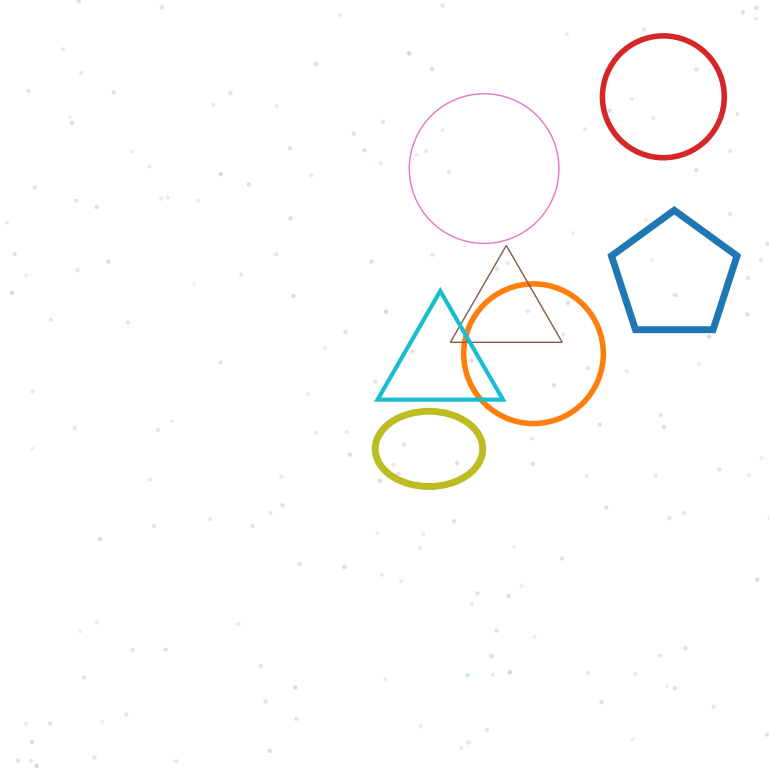[{"shape": "pentagon", "thickness": 2.5, "radius": 0.43, "center": [0.876, 0.641]}, {"shape": "circle", "thickness": 2, "radius": 0.45, "center": [0.693, 0.541]}, {"shape": "circle", "thickness": 2, "radius": 0.4, "center": [0.862, 0.874]}, {"shape": "triangle", "thickness": 0.5, "radius": 0.42, "center": [0.658, 0.597]}, {"shape": "circle", "thickness": 0.5, "radius": 0.49, "center": [0.629, 0.781]}, {"shape": "oval", "thickness": 2.5, "radius": 0.35, "center": [0.557, 0.417]}, {"shape": "triangle", "thickness": 1.5, "radius": 0.47, "center": [0.572, 0.528]}]